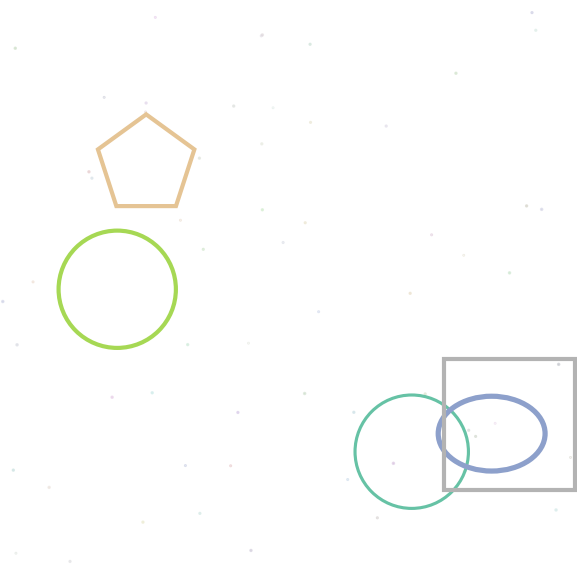[{"shape": "circle", "thickness": 1.5, "radius": 0.49, "center": [0.713, 0.217]}, {"shape": "oval", "thickness": 2.5, "radius": 0.46, "center": [0.851, 0.248]}, {"shape": "circle", "thickness": 2, "radius": 0.51, "center": [0.203, 0.498]}, {"shape": "pentagon", "thickness": 2, "radius": 0.44, "center": [0.253, 0.713]}, {"shape": "square", "thickness": 2, "radius": 0.57, "center": [0.883, 0.264]}]